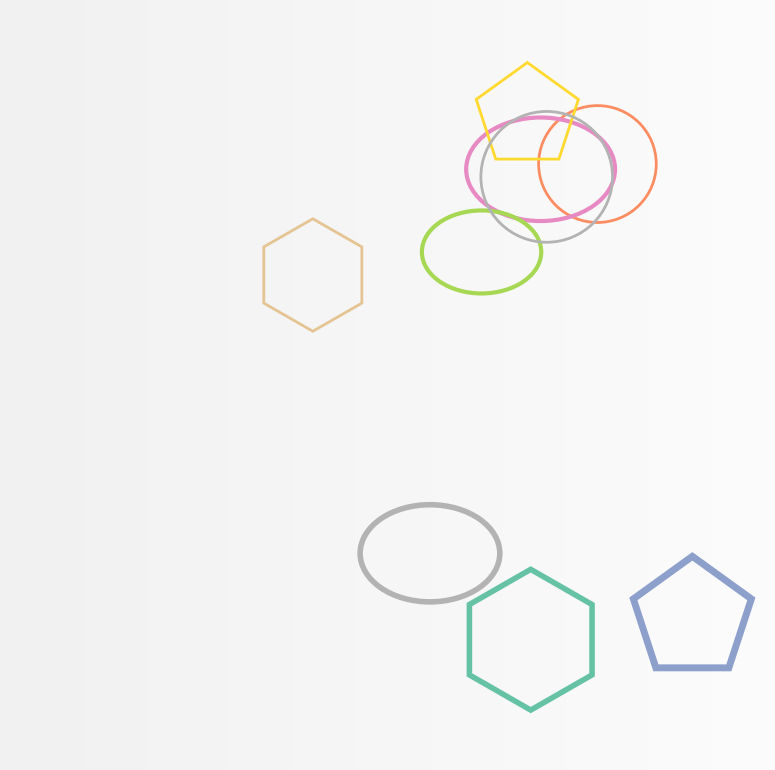[{"shape": "hexagon", "thickness": 2, "radius": 0.46, "center": [0.685, 0.169]}, {"shape": "circle", "thickness": 1, "radius": 0.38, "center": [0.771, 0.787]}, {"shape": "pentagon", "thickness": 2.5, "radius": 0.4, "center": [0.893, 0.197]}, {"shape": "oval", "thickness": 1.5, "radius": 0.48, "center": [0.698, 0.78]}, {"shape": "oval", "thickness": 1.5, "radius": 0.38, "center": [0.621, 0.673]}, {"shape": "pentagon", "thickness": 1, "radius": 0.35, "center": [0.68, 0.849]}, {"shape": "hexagon", "thickness": 1, "radius": 0.37, "center": [0.404, 0.643]}, {"shape": "circle", "thickness": 1, "radius": 0.42, "center": [0.705, 0.77]}, {"shape": "oval", "thickness": 2, "radius": 0.45, "center": [0.555, 0.281]}]